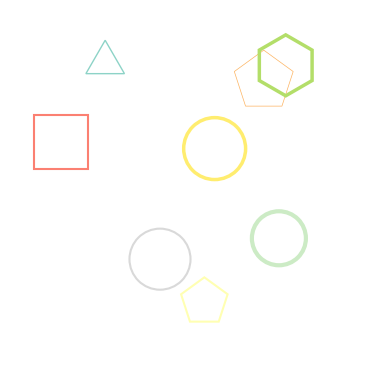[{"shape": "triangle", "thickness": 1, "radius": 0.29, "center": [0.273, 0.838]}, {"shape": "pentagon", "thickness": 1.5, "radius": 0.32, "center": [0.531, 0.216]}, {"shape": "square", "thickness": 1.5, "radius": 0.35, "center": [0.157, 0.632]}, {"shape": "pentagon", "thickness": 0.5, "radius": 0.4, "center": [0.685, 0.789]}, {"shape": "hexagon", "thickness": 2.5, "radius": 0.4, "center": [0.742, 0.83]}, {"shape": "circle", "thickness": 1.5, "radius": 0.4, "center": [0.416, 0.327]}, {"shape": "circle", "thickness": 3, "radius": 0.35, "center": [0.724, 0.381]}, {"shape": "circle", "thickness": 2.5, "radius": 0.4, "center": [0.558, 0.614]}]